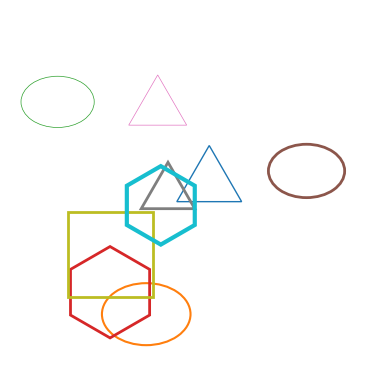[{"shape": "triangle", "thickness": 1, "radius": 0.49, "center": [0.543, 0.525]}, {"shape": "oval", "thickness": 1.5, "radius": 0.58, "center": [0.38, 0.184]}, {"shape": "oval", "thickness": 0.5, "radius": 0.48, "center": [0.15, 0.735]}, {"shape": "hexagon", "thickness": 2, "radius": 0.59, "center": [0.286, 0.241]}, {"shape": "oval", "thickness": 2, "radius": 0.5, "center": [0.796, 0.556]}, {"shape": "triangle", "thickness": 0.5, "radius": 0.43, "center": [0.41, 0.718]}, {"shape": "triangle", "thickness": 2, "radius": 0.4, "center": [0.436, 0.498]}, {"shape": "square", "thickness": 2, "radius": 0.55, "center": [0.287, 0.338]}, {"shape": "hexagon", "thickness": 3, "radius": 0.51, "center": [0.418, 0.467]}]